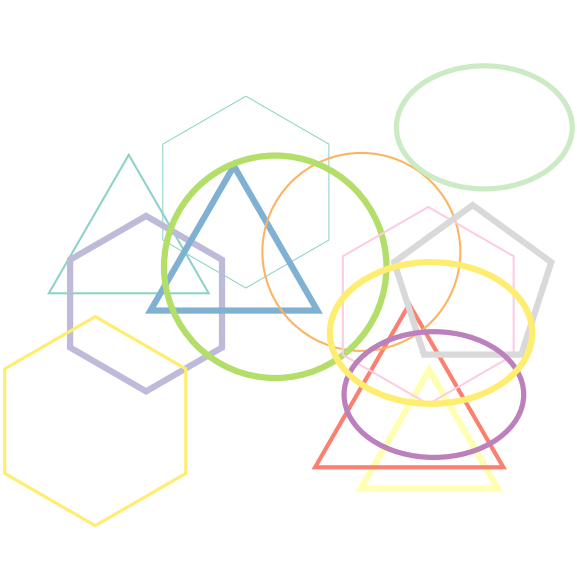[{"shape": "triangle", "thickness": 1, "radius": 0.8, "center": [0.223, 0.571]}, {"shape": "hexagon", "thickness": 0.5, "radius": 0.83, "center": [0.426, 0.667]}, {"shape": "triangle", "thickness": 3, "radius": 0.69, "center": [0.743, 0.222]}, {"shape": "hexagon", "thickness": 3, "radius": 0.76, "center": [0.253, 0.473]}, {"shape": "triangle", "thickness": 2, "radius": 0.94, "center": [0.709, 0.284]}, {"shape": "triangle", "thickness": 3, "radius": 0.83, "center": [0.405, 0.545]}, {"shape": "circle", "thickness": 1, "radius": 0.86, "center": [0.626, 0.563]}, {"shape": "circle", "thickness": 3, "radius": 0.96, "center": [0.477, 0.537]}, {"shape": "hexagon", "thickness": 1, "radius": 0.85, "center": [0.742, 0.47]}, {"shape": "pentagon", "thickness": 3, "radius": 0.72, "center": [0.818, 0.501]}, {"shape": "oval", "thickness": 2.5, "radius": 0.78, "center": [0.751, 0.316]}, {"shape": "oval", "thickness": 2.5, "radius": 0.76, "center": [0.839, 0.779]}, {"shape": "oval", "thickness": 3, "radius": 0.88, "center": [0.746, 0.423]}, {"shape": "hexagon", "thickness": 1.5, "radius": 0.9, "center": [0.165, 0.27]}]